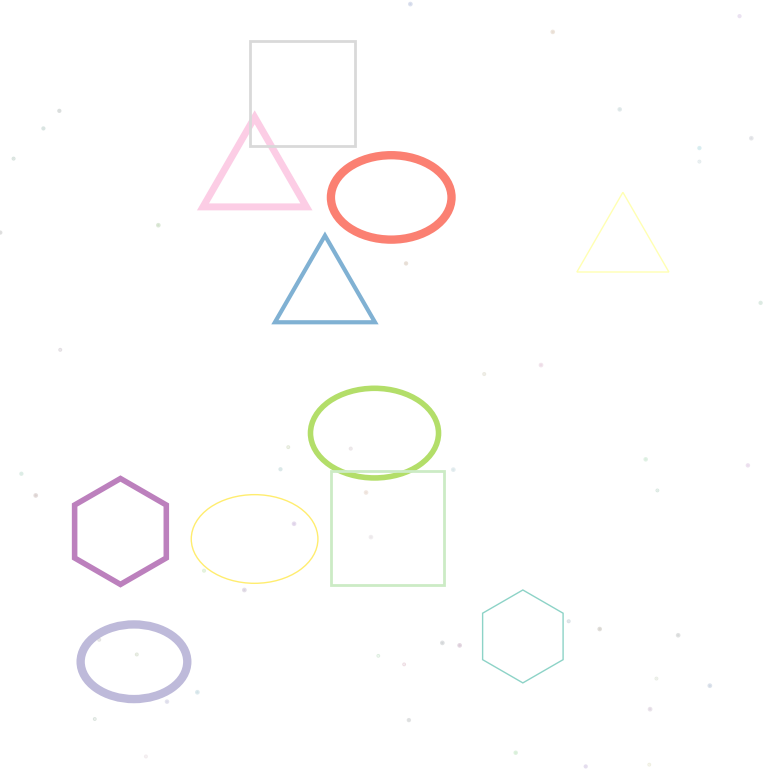[{"shape": "hexagon", "thickness": 0.5, "radius": 0.3, "center": [0.679, 0.173]}, {"shape": "triangle", "thickness": 0.5, "radius": 0.34, "center": [0.809, 0.681]}, {"shape": "oval", "thickness": 3, "radius": 0.35, "center": [0.174, 0.141]}, {"shape": "oval", "thickness": 3, "radius": 0.39, "center": [0.508, 0.744]}, {"shape": "triangle", "thickness": 1.5, "radius": 0.38, "center": [0.422, 0.619]}, {"shape": "oval", "thickness": 2, "radius": 0.42, "center": [0.486, 0.438]}, {"shape": "triangle", "thickness": 2.5, "radius": 0.39, "center": [0.331, 0.77]}, {"shape": "square", "thickness": 1, "radius": 0.34, "center": [0.393, 0.878]}, {"shape": "hexagon", "thickness": 2, "radius": 0.34, "center": [0.156, 0.31]}, {"shape": "square", "thickness": 1, "radius": 0.37, "center": [0.503, 0.314]}, {"shape": "oval", "thickness": 0.5, "radius": 0.41, "center": [0.331, 0.3]}]